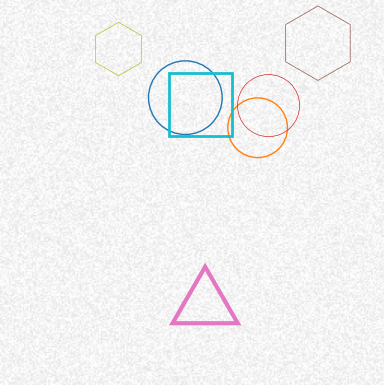[{"shape": "circle", "thickness": 1, "radius": 0.48, "center": [0.481, 0.746]}, {"shape": "circle", "thickness": 1, "radius": 0.39, "center": [0.669, 0.668]}, {"shape": "circle", "thickness": 0.5, "radius": 0.4, "center": [0.698, 0.726]}, {"shape": "hexagon", "thickness": 0.5, "radius": 0.48, "center": [0.826, 0.888]}, {"shape": "triangle", "thickness": 3, "radius": 0.49, "center": [0.533, 0.209]}, {"shape": "hexagon", "thickness": 0.5, "radius": 0.35, "center": [0.308, 0.873]}, {"shape": "square", "thickness": 2, "radius": 0.41, "center": [0.52, 0.729]}]